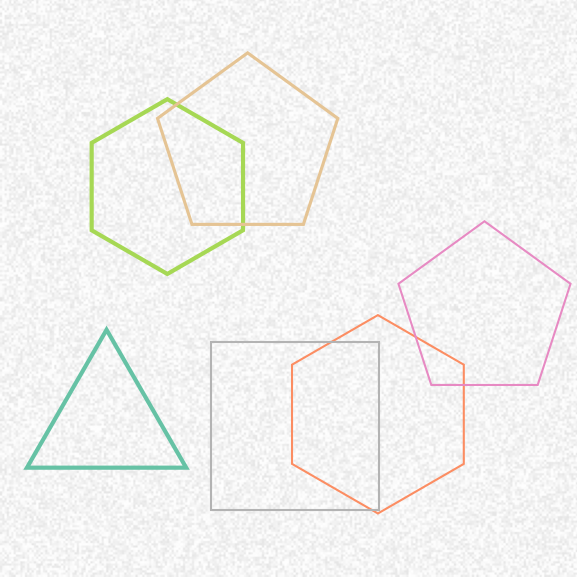[{"shape": "triangle", "thickness": 2, "radius": 0.8, "center": [0.185, 0.269]}, {"shape": "hexagon", "thickness": 1, "radius": 0.86, "center": [0.654, 0.282]}, {"shape": "pentagon", "thickness": 1, "radius": 0.78, "center": [0.839, 0.459]}, {"shape": "hexagon", "thickness": 2, "radius": 0.76, "center": [0.29, 0.676]}, {"shape": "pentagon", "thickness": 1.5, "radius": 0.82, "center": [0.429, 0.743]}, {"shape": "square", "thickness": 1, "radius": 0.73, "center": [0.511, 0.261]}]